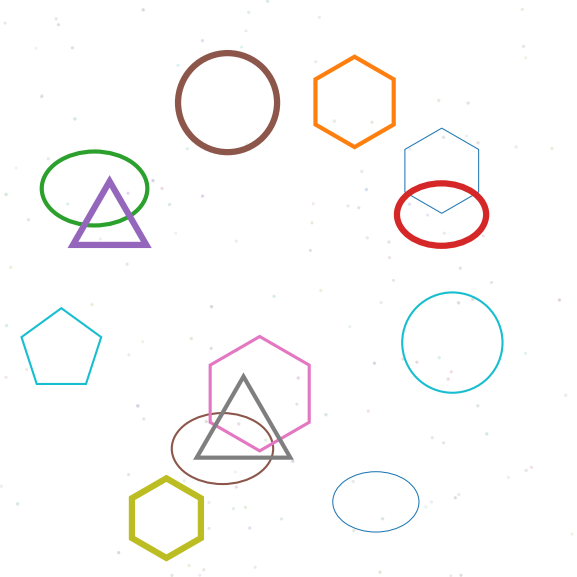[{"shape": "oval", "thickness": 0.5, "radius": 0.37, "center": [0.651, 0.13]}, {"shape": "hexagon", "thickness": 0.5, "radius": 0.37, "center": [0.765, 0.704]}, {"shape": "hexagon", "thickness": 2, "radius": 0.39, "center": [0.614, 0.823]}, {"shape": "oval", "thickness": 2, "radius": 0.46, "center": [0.164, 0.673]}, {"shape": "oval", "thickness": 3, "radius": 0.39, "center": [0.765, 0.628]}, {"shape": "triangle", "thickness": 3, "radius": 0.37, "center": [0.19, 0.612]}, {"shape": "oval", "thickness": 1, "radius": 0.44, "center": [0.385, 0.222]}, {"shape": "circle", "thickness": 3, "radius": 0.43, "center": [0.394, 0.821]}, {"shape": "hexagon", "thickness": 1.5, "radius": 0.5, "center": [0.45, 0.317]}, {"shape": "triangle", "thickness": 2, "radius": 0.47, "center": [0.422, 0.253]}, {"shape": "hexagon", "thickness": 3, "radius": 0.34, "center": [0.288, 0.102]}, {"shape": "circle", "thickness": 1, "radius": 0.43, "center": [0.783, 0.406]}, {"shape": "pentagon", "thickness": 1, "radius": 0.36, "center": [0.106, 0.393]}]